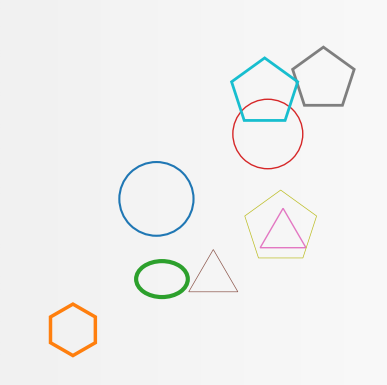[{"shape": "circle", "thickness": 1.5, "radius": 0.48, "center": [0.404, 0.483]}, {"shape": "hexagon", "thickness": 2.5, "radius": 0.33, "center": [0.188, 0.143]}, {"shape": "oval", "thickness": 3, "radius": 0.33, "center": [0.418, 0.275]}, {"shape": "circle", "thickness": 1, "radius": 0.45, "center": [0.691, 0.652]}, {"shape": "triangle", "thickness": 0.5, "radius": 0.37, "center": [0.55, 0.279]}, {"shape": "triangle", "thickness": 1, "radius": 0.34, "center": [0.73, 0.391]}, {"shape": "pentagon", "thickness": 2, "radius": 0.42, "center": [0.835, 0.794]}, {"shape": "pentagon", "thickness": 0.5, "radius": 0.49, "center": [0.724, 0.409]}, {"shape": "pentagon", "thickness": 2, "radius": 0.45, "center": [0.683, 0.76]}]